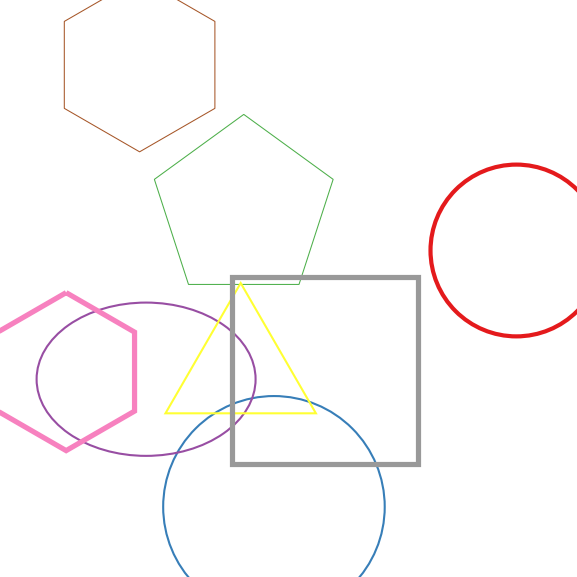[{"shape": "circle", "thickness": 2, "radius": 0.74, "center": [0.894, 0.565]}, {"shape": "circle", "thickness": 1, "radius": 0.96, "center": [0.474, 0.122]}, {"shape": "pentagon", "thickness": 0.5, "radius": 0.81, "center": [0.422, 0.638]}, {"shape": "oval", "thickness": 1, "radius": 0.95, "center": [0.253, 0.342]}, {"shape": "triangle", "thickness": 1, "radius": 0.75, "center": [0.417, 0.359]}, {"shape": "hexagon", "thickness": 0.5, "radius": 0.75, "center": [0.242, 0.887]}, {"shape": "hexagon", "thickness": 2.5, "radius": 0.68, "center": [0.115, 0.356]}, {"shape": "square", "thickness": 2.5, "radius": 0.81, "center": [0.563, 0.357]}]